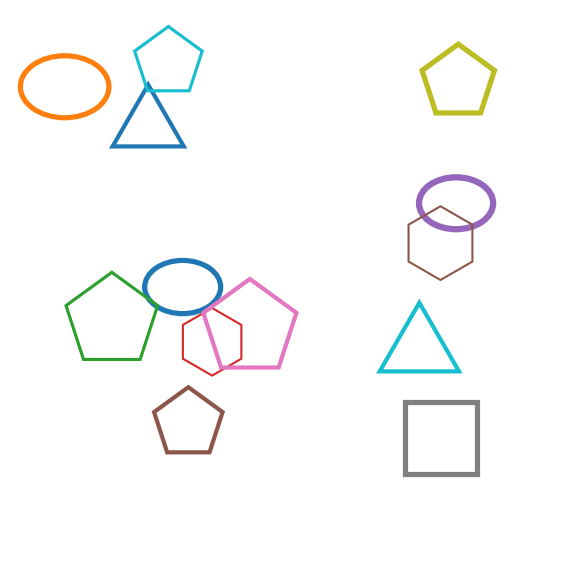[{"shape": "oval", "thickness": 2.5, "radius": 0.33, "center": [0.316, 0.502]}, {"shape": "triangle", "thickness": 2, "radius": 0.36, "center": [0.257, 0.781]}, {"shape": "oval", "thickness": 2.5, "radius": 0.38, "center": [0.112, 0.849]}, {"shape": "pentagon", "thickness": 1.5, "radius": 0.42, "center": [0.194, 0.444]}, {"shape": "hexagon", "thickness": 1, "radius": 0.29, "center": [0.367, 0.407]}, {"shape": "oval", "thickness": 3, "radius": 0.32, "center": [0.79, 0.647]}, {"shape": "pentagon", "thickness": 2, "radius": 0.31, "center": [0.326, 0.266]}, {"shape": "hexagon", "thickness": 1, "radius": 0.32, "center": [0.763, 0.578]}, {"shape": "pentagon", "thickness": 2, "radius": 0.42, "center": [0.433, 0.431]}, {"shape": "square", "thickness": 2.5, "radius": 0.31, "center": [0.764, 0.241]}, {"shape": "pentagon", "thickness": 2.5, "radius": 0.33, "center": [0.794, 0.857]}, {"shape": "pentagon", "thickness": 1.5, "radius": 0.31, "center": [0.292, 0.892]}, {"shape": "triangle", "thickness": 2, "radius": 0.4, "center": [0.726, 0.396]}]